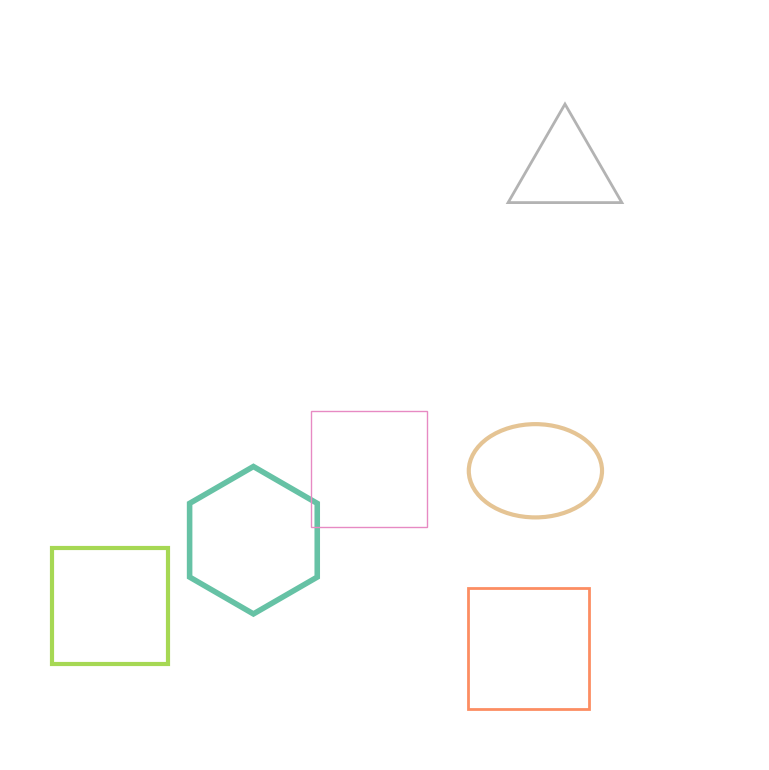[{"shape": "hexagon", "thickness": 2, "radius": 0.48, "center": [0.329, 0.298]}, {"shape": "square", "thickness": 1, "radius": 0.39, "center": [0.686, 0.158]}, {"shape": "square", "thickness": 0.5, "radius": 0.38, "center": [0.479, 0.391]}, {"shape": "square", "thickness": 1.5, "radius": 0.38, "center": [0.143, 0.213]}, {"shape": "oval", "thickness": 1.5, "radius": 0.43, "center": [0.695, 0.389]}, {"shape": "triangle", "thickness": 1, "radius": 0.43, "center": [0.734, 0.78]}]